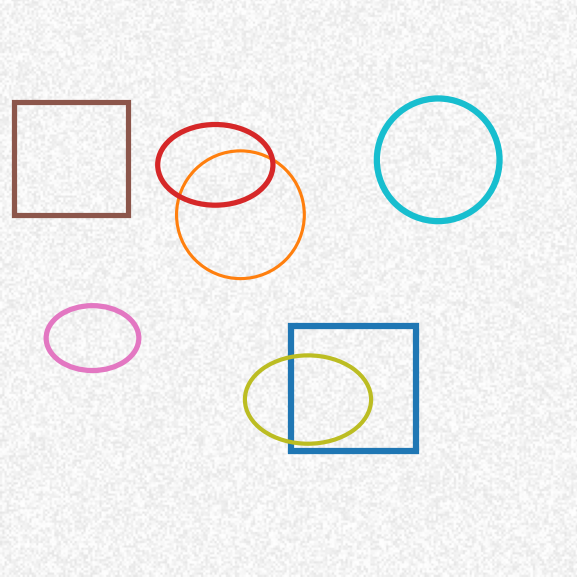[{"shape": "square", "thickness": 3, "radius": 0.54, "center": [0.612, 0.327]}, {"shape": "circle", "thickness": 1.5, "radius": 0.55, "center": [0.416, 0.627]}, {"shape": "oval", "thickness": 2.5, "radius": 0.5, "center": [0.373, 0.714]}, {"shape": "square", "thickness": 2.5, "radius": 0.49, "center": [0.123, 0.725]}, {"shape": "oval", "thickness": 2.5, "radius": 0.4, "center": [0.16, 0.414]}, {"shape": "oval", "thickness": 2, "radius": 0.55, "center": [0.533, 0.307]}, {"shape": "circle", "thickness": 3, "radius": 0.53, "center": [0.759, 0.722]}]